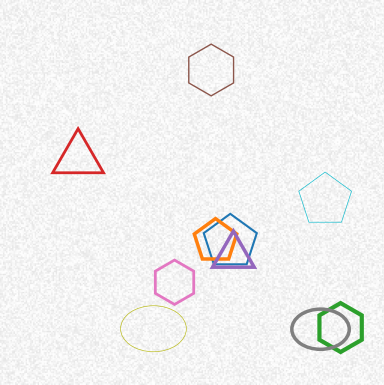[{"shape": "pentagon", "thickness": 1.5, "radius": 0.36, "center": [0.598, 0.372]}, {"shape": "pentagon", "thickness": 2.5, "radius": 0.29, "center": [0.56, 0.374]}, {"shape": "hexagon", "thickness": 3, "radius": 0.32, "center": [0.885, 0.149]}, {"shape": "triangle", "thickness": 2, "radius": 0.38, "center": [0.203, 0.589]}, {"shape": "triangle", "thickness": 2.5, "radius": 0.31, "center": [0.606, 0.337]}, {"shape": "hexagon", "thickness": 1, "radius": 0.34, "center": [0.549, 0.818]}, {"shape": "hexagon", "thickness": 2, "radius": 0.29, "center": [0.453, 0.267]}, {"shape": "oval", "thickness": 2.5, "radius": 0.37, "center": [0.833, 0.145]}, {"shape": "oval", "thickness": 0.5, "radius": 0.43, "center": [0.399, 0.146]}, {"shape": "pentagon", "thickness": 0.5, "radius": 0.36, "center": [0.845, 0.481]}]